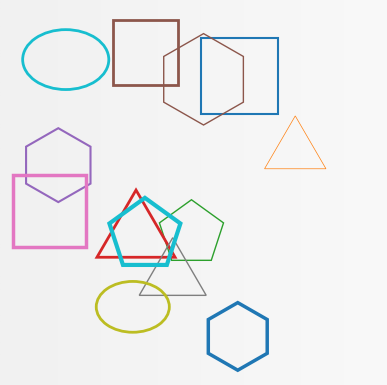[{"shape": "square", "thickness": 1.5, "radius": 0.49, "center": [0.618, 0.803]}, {"shape": "hexagon", "thickness": 2.5, "radius": 0.44, "center": [0.614, 0.126]}, {"shape": "triangle", "thickness": 0.5, "radius": 0.46, "center": [0.762, 0.607]}, {"shape": "pentagon", "thickness": 1, "radius": 0.43, "center": [0.494, 0.394]}, {"shape": "triangle", "thickness": 2, "radius": 0.58, "center": [0.351, 0.39]}, {"shape": "hexagon", "thickness": 1.5, "radius": 0.48, "center": [0.15, 0.571]}, {"shape": "hexagon", "thickness": 1, "radius": 0.59, "center": [0.525, 0.794]}, {"shape": "square", "thickness": 2, "radius": 0.42, "center": [0.375, 0.863]}, {"shape": "square", "thickness": 2.5, "radius": 0.47, "center": [0.128, 0.453]}, {"shape": "triangle", "thickness": 1, "radius": 0.5, "center": [0.446, 0.283]}, {"shape": "oval", "thickness": 2, "radius": 0.47, "center": [0.343, 0.203]}, {"shape": "oval", "thickness": 2, "radius": 0.56, "center": [0.17, 0.845]}, {"shape": "pentagon", "thickness": 3, "radius": 0.48, "center": [0.374, 0.39]}]